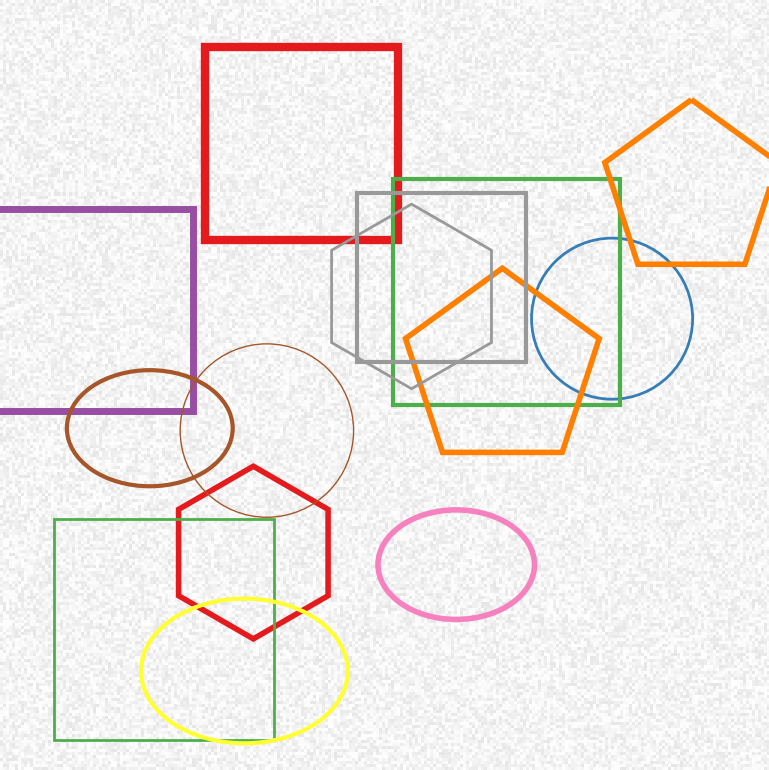[{"shape": "hexagon", "thickness": 2, "radius": 0.56, "center": [0.329, 0.282]}, {"shape": "square", "thickness": 3, "radius": 0.63, "center": [0.392, 0.814]}, {"shape": "circle", "thickness": 1, "radius": 0.52, "center": [0.795, 0.586]}, {"shape": "square", "thickness": 1, "radius": 0.72, "center": [0.213, 0.183]}, {"shape": "square", "thickness": 1.5, "radius": 0.73, "center": [0.658, 0.621]}, {"shape": "square", "thickness": 2.5, "radius": 0.66, "center": [0.12, 0.598]}, {"shape": "pentagon", "thickness": 2, "radius": 0.59, "center": [0.898, 0.752]}, {"shape": "pentagon", "thickness": 2, "radius": 0.66, "center": [0.652, 0.519]}, {"shape": "oval", "thickness": 1.5, "radius": 0.67, "center": [0.317, 0.129]}, {"shape": "oval", "thickness": 1.5, "radius": 0.54, "center": [0.195, 0.444]}, {"shape": "circle", "thickness": 0.5, "radius": 0.56, "center": [0.347, 0.441]}, {"shape": "oval", "thickness": 2, "radius": 0.51, "center": [0.593, 0.267]}, {"shape": "hexagon", "thickness": 1, "radius": 0.6, "center": [0.534, 0.615]}, {"shape": "square", "thickness": 1.5, "radius": 0.55, "center": [0.573, 0.64]}]